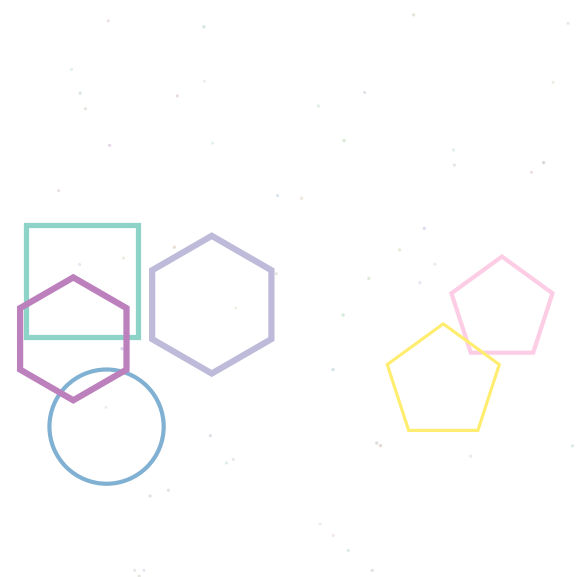[{"shape": "square", "thickness": 2.5, "radius": 0.49, "center": [0.142, 0.513]}, {"shape": "hexagon", "thickness": 3, "radius": 0.6, "center": [0.367, 0.472]}, {"shape": "circle", "thickness": 2, "radius": 0.49, "center": [0.185, 0.26]}, {"shape": "pentagon", "thickness": 2, "radius": 0.46, "center": [0.869, 0.463]}, {"shape": "hexagon", "thickness": 3, "radius": 0.53, "center": [0.127, 0.412]}, {"shape": "pentagon", "thickness": 1.5, "radius": 0.51, "center": [0.768, 0.336]}]